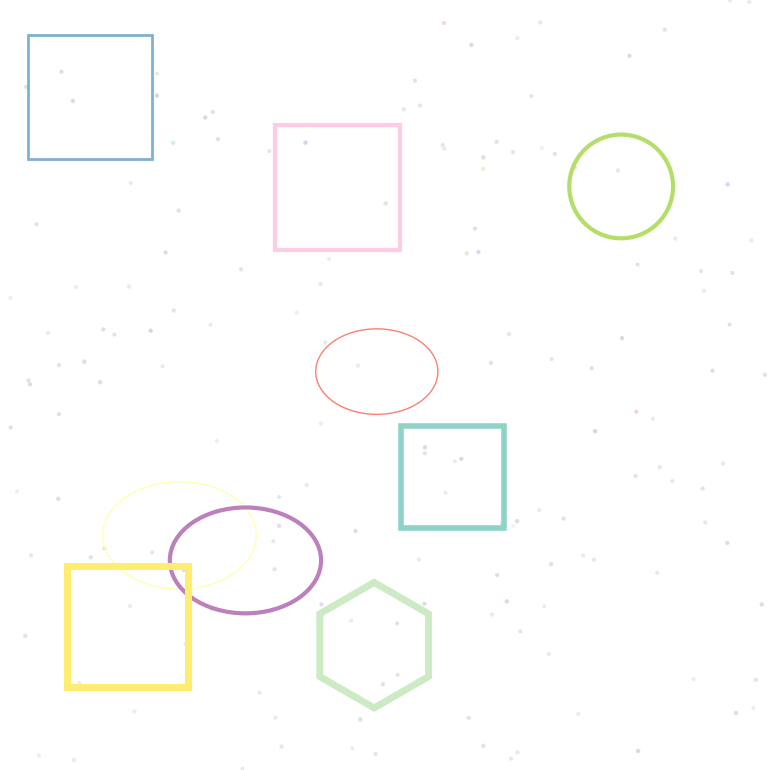[{"shape": "square", "thickness": 2, "radius": 0.33, "center": [0.588, 0.38]}, {"shape": "oval", "thickness": 0.5, "radius": 0.5, "center": [0.233, 0.305]}, {"shape": "oval", "thickness": 0.5, "radius": 0.4, "center": [0.489, 0.517]}, {"shape": "square", "thickness": 1, "radius": 0.4, "center": [0.116, 0.874]}, {"shape": "circle", "thickness": 1.5, "radius": 0.34, "center": [0.807, 0.758]}, {"shape": "square", "thickness": 1.5, "radius": 0.4, "center": [0.438, 0.757]}, {"shape": "oval", "thickness": 1.5, "radius": 0.49, "center": [0.319, 0.272]}, {"shape": "hexagon", "thickness": 2.5, "radius": 0.41, "center": [0.486, 0.162]}, {"shape": "square", "thickness": 2.5, "radius": 0.39, "center": [0.166, 0.186]}]